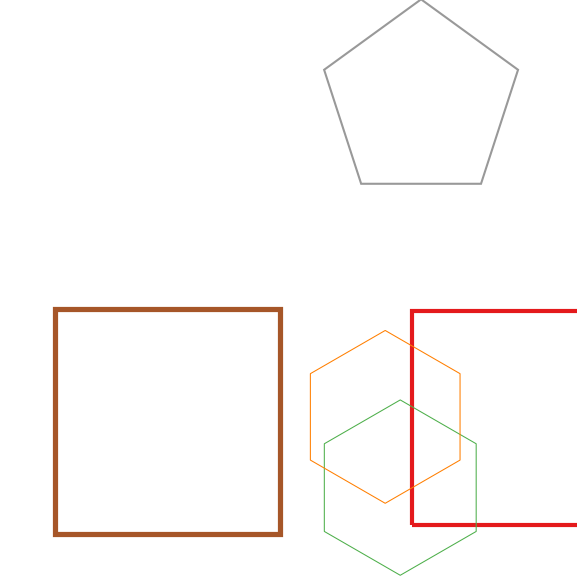[{"shape": "square", "thickness": 2, "radius": 0.93, "center": [0.9, 0.275]}, {"shape": "hexagon", "thickness": 0.5, "radius": 0.76, "center": [0.693, 0.155]}, {"shape": "hexagon", "thickness": 0.5, "radius": 0.75, "center": [0.667, 0.277]}, {"shape": "square", "thickness": 2.5, "radius": 0.97, "center": [0.29, 0.27]}, {"shape": "pentagon", "thickness": 1, "radius": 0.88, "center": [0.729, 0.824]}]